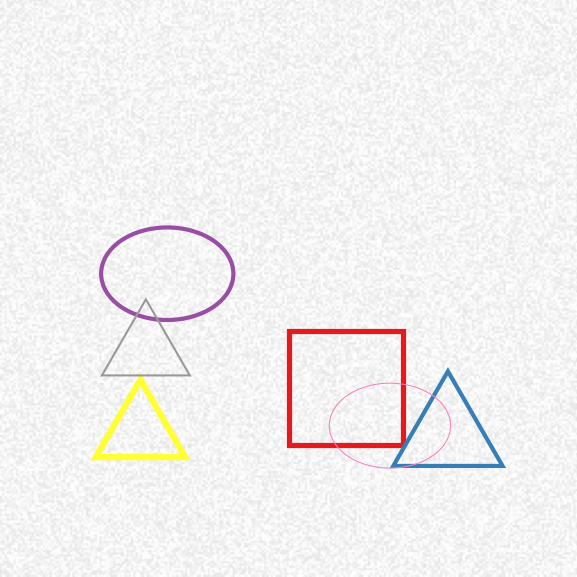[{"shape": "square", "thickness": 2.5, "radius": 0.49, "center": [0.599, 0.327]}, {"shape": "triangle", "thickness": 2, "radius": 0.55, "center": [0.776, 0.247]}, {"shape": "oval", "thickness": 2, "radius": 0.57, "center": [0.29, 0.525]}, {"shape": "triangle", "thickness": 3, "radius": 0.45, "center": [0.243, 0.252]}, {"shape": "oval", "thickness": 0.5, "radius": 0.52, "center": [0.675, 0.262]}, {"shape": "triangle", "thickness": 1, "radius": 0.44, "center": [0.253, 0.393]}]